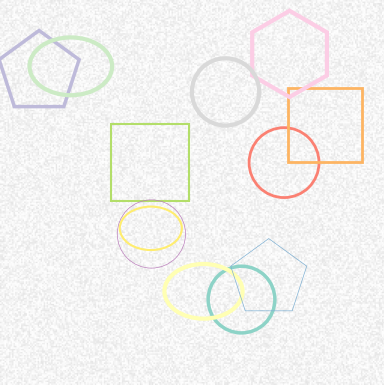[{"shape": "circle", "thickness": 2.5, "radius": 0.43, "center": [0.627, 0.222]}, {"shape": "oval", "thickness": 3, "radius": 0.51, "center": [0.529, 0.243]}, {"shape": "pentagon", "thickness": 2.5, "radius": 0.55, "center": [0.102, 0.811]}, {"shape": "circle", "thickness": 2, "radius": 0.45, "center": [0.738, 0.578]}, {"shape": "pentagon", "thickness": 0.5, "radius": 0.52, "center": [0.698, 0.277]}, {"shape": "square", "thickness": 2, "radius": 0.48, "center": [0.845, 0.675]}, {"shape": "square", "thickness": 1.5, "radius": 0.5, "center": [0.389, 0.578]}, {"shape": "hexagon", "thickness": 3, "radius": 0.56, "center": [0.752, 0.86]}, {"shape": "circle", "thickness": 3, "radius": 0.44, "center": [0.586, 0.761]}, {"shape": "circle", "thickness": 0.5, "radius": 0.44, "center": [0.393, 0.392]}, {"shape": "oval", "thickness": 3, "radius": 0.54, "center": [0.184, 0.828]}, {"shape": "oval", "thickness": 1.5, "radius": 0.4, "center": [0.392, 0.407]}]